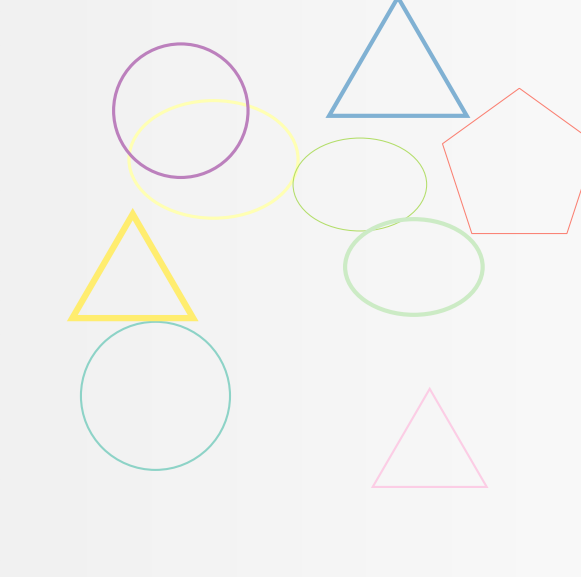[{"shape": "circle", "thickness": 1, "radius": 0.64, "center": [0.267, 0.314]}, {"shape": "oval", "thickness": 1.5, "radius": 0.73, "center": [0.367, 0.723]}, {"shape": "pentagon", "thickness": 0.5, "radius": 0.7, "center": [0.894, 0.707]}, {"shape": "triangle", "thickness": 2, "radius": 0.68, "center": [0.685, 0.867]}, {"shape": "oval", "thickness": 0.5, "radius": 0.57, "center": [0.619, 0.68]}, {"shape": "triangle", "thickness": 1, "radius": 0.57, "center": [0.739, 0.213]}, {"shape": "circle", "thickness": 1.5, "radius": 0.58, "center": [0.311, 0.807]}, {"shape": "oval", "thickness": 2, "radius": 0.59, "center": [0.712, 0.537]}, {"shape": "triangle", "thickness": 3, "radius": 0.6, "center": [0.228, 0.508]}]